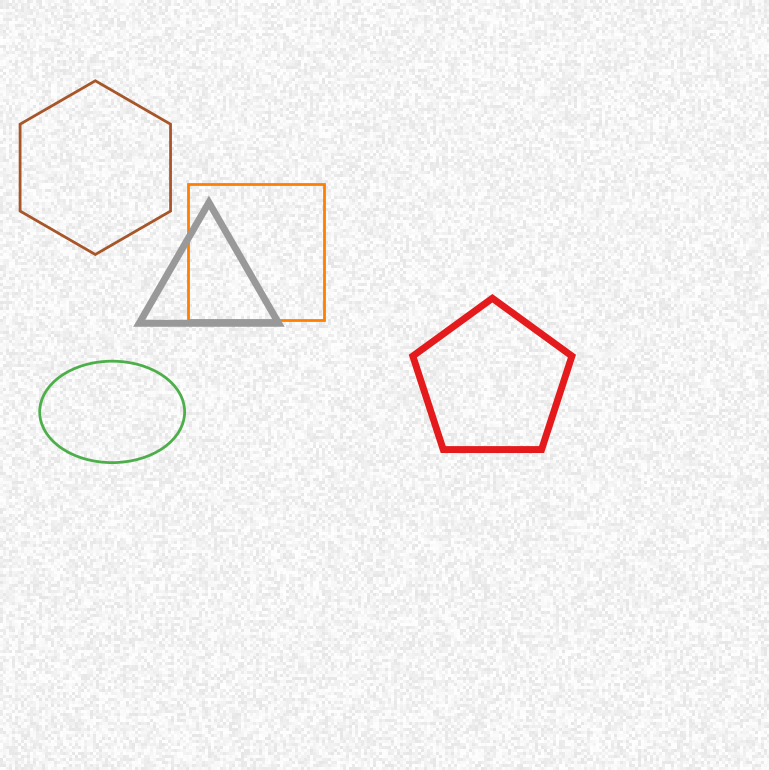[{"shape": "pentagon", "thickness": 2.5, "radius": 0.54, "center": [0.639, 0.504]}, {"shape": "oval", "thickness": 1, "radius": 0.47, "center": [0.146, 0.465]}, {"shape": "square", "thickness": 1, "radius": 0.44, "center": [0.332, 0.673]}, {"shape": "hexagon", "thickness": 1, "radius": 0.56, "center": [0.124, 0.782]}, {"shape": "triangle", "thickness": 2.5, "radius": 0.52, "center": [0.271, 0.632]}]